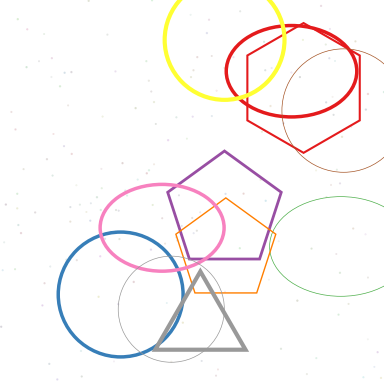[{"shape": "oval", "thickness": 2.5, "radius": 0.85, "center": [0.757, 0.815]}, {"shape": "hexagon", "thickness": 1.5, "radius": 0.84, "center": [0.788, 0.772]}, {"shape": "circle", "thickness": 2.5, "radius": 0.81, "center": [0.313, 0.235]}, {"shape": "oval", "thickness": 0.5, "radius": 0.92, "center": [0.885, 0.36]}, {"shape": "pentagon", "thickness": 2, "radius": 0.78, "center": [0.583, 0.453]}, {"shape": "pentagon", "thickness": 1, "radius": 0.68, "center": [0.587, 0.35]}, {"shape": "circle", "thickness": 3, "radius": 0.78, "center": [0.583, 0.896]}, {"shape": "circle", "thickness": 0.5, "radius": 0.8, "center": [0.893, 0.713]}, {"shape": "oval", "thickness": 2.5, "radius": 0.81, "center": [0.421, 0.408]}, {"shape": "triangle", "thickness": 3, "radius": 0.68, "center": [0.52, 0.159]}, {"shape": "circle", "thickness": 0.5, "radius": 0.69, "center": [0.445, 0.197]}]